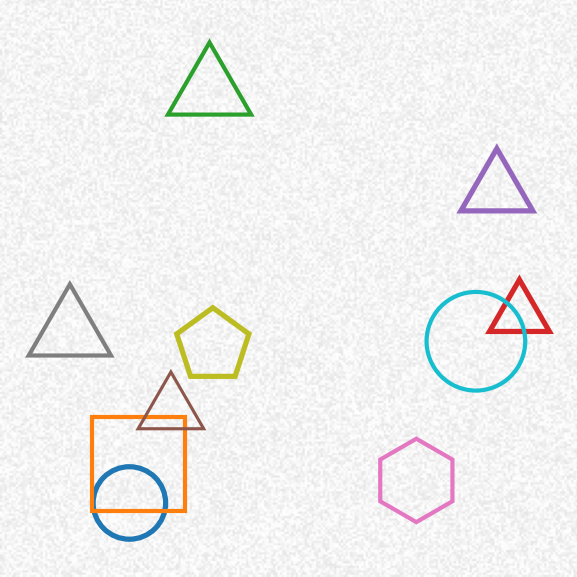[{"shape": "circle", "thickness": 2.5, "radius": 0.31, "center": [0.224, 0.128]}, {"shape": "square", "thickness": 2, "radius": 0.41, "center": [0.24, 0.196]}, {"shape": "triangle", "thickness": 2, "radius": 0.42, "center": [0.363, 0.842]}, {"shape": "triangle", "thickness": 2.5, "radius": 0.3, "center": [0.899, 0.455]}, {"shape": "triangle", "thickness": 2.5, "radius": 0.36, "center": [0.86, 0.67]}, {"shape": "triangle", "thickness": 1.5, "radius": 0.33, "center": [0.296, 0.289]}, {"shape": "hexagon", "thickness": 2, "radius": 0.36, "center": [0.721, 0.167]}, {"shape": "triangle", "thickness": 2, "radius": 0.41, "center": [0.121, 0.425]}, {"shape": "pentagon", "thickness": 2.5, "radius": 0.33, "center": [0.369, 0.401]}, {"shape": "circle", "thickness": 2, "radius": 0.43, "center": [0.824, 0.408]}]